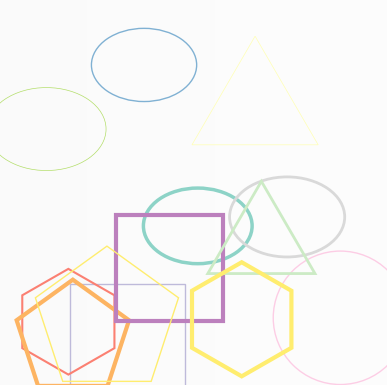[{"shape": "oval", "thickness": 2.5, "radius": 0.7, "center": [0.51, 0.413]}, {"shape": "triangle", "thickness": 0.5, "radius": 0.94, "center": [0.658, 0.718]}, {"shape": "square", "thickness": 1, "radius": 0.74, "center": [0.329, 0.115]}, {"shape": "hexagon", "thickness": 1.5, "radius": 0.69, "center": [0.176, 0.164]}, {"shape": "oval", "thickness": 1, "radius": 0.68, "center": [0.372, 0.831]}, {"shape": "pentagon", "thickness": 3, "radius": 0.76, "center": [0.188, 0.121]}, {"shape": "oval", "thickness": 0.5, "radius": 0.77, "center": [0.12, 0.665]}, {"shape": "circle", "thickness": 1, "radius": 0.87, "center": [0.878, 0.175]}, {"shape": "oval", "thickness": 2, "radius": 0.74, "center": [0.741, 0.437]}, {"shape": "square", "thickness": 3, "radius": 0.69, "center": [0.438, 0.303]}, {"shape": "triangle", "thickness": 2, "radius": 0.8, "center": [0.675, 0.369]}, {"shape": "hexagon", "thickness": 3, "radius": 0.74, "center": [0.624, 0.171]}, {"shape": "pentagon", "thickness": 1, "radius": 0.97, "center": [0.276, 0.167]}]